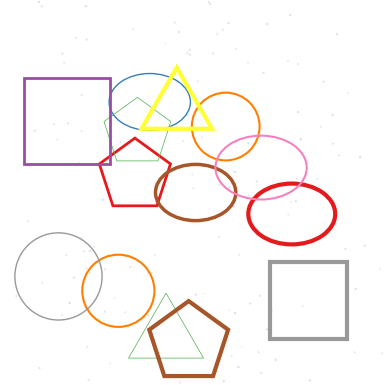[{"shape": "oval", "thickness": 3, "radius": 0.56, "center": [0.758, 0.444]}, {"shape": "pentagon", "thickness": 2, "radius": 0.49, "center": [0.35, 0.544]}, {"shape": "oval", "thickness": 1, "radius": 0.53, "center": [0.389, 0.735]}, {"shape": "triangle", "thickness": 0.5, "radius": 0.56, "center": [0.431, 0.126]}, {"shape": "pentagon", "thickness": 0.5, "radius": 0.46, "center": [0.357, 0.656]}, {"shape": "square", "thickness": 2, "radius": 0.56, "center": [0.175, 0.685]}, {"shape": "circle", "thickness": 1.5, "radius": 0.44, "center": [0.586, 0.671]}, {"shape": "circle", "thickness": 1.5, "radius": 0.47, "center": [0.307, 0.245]}, {"shape": "triangle", "thickness": 3, "radius": 0.53, "center": [0.459, 0.718]}, {"shape": "pentagon", "thickness": 3, "radius": 0.54, "center": [0.49, 0.11]}, {"shape": "oval", "thickness": 2.5, "radius": 0.52, "center": [0.508, 0.5]}, {"shape": "oval", "thickness": 1.5, "radius": 0.59, "center": [0.678, 0.565]}, {"shape": "square", "thickness": 3, "radius": 0.5, "center": [0.802, 0.219]}, {"shape": "circle", "thickness": 1, "radius": 0.57, "center": [0.152, 0.282]}]